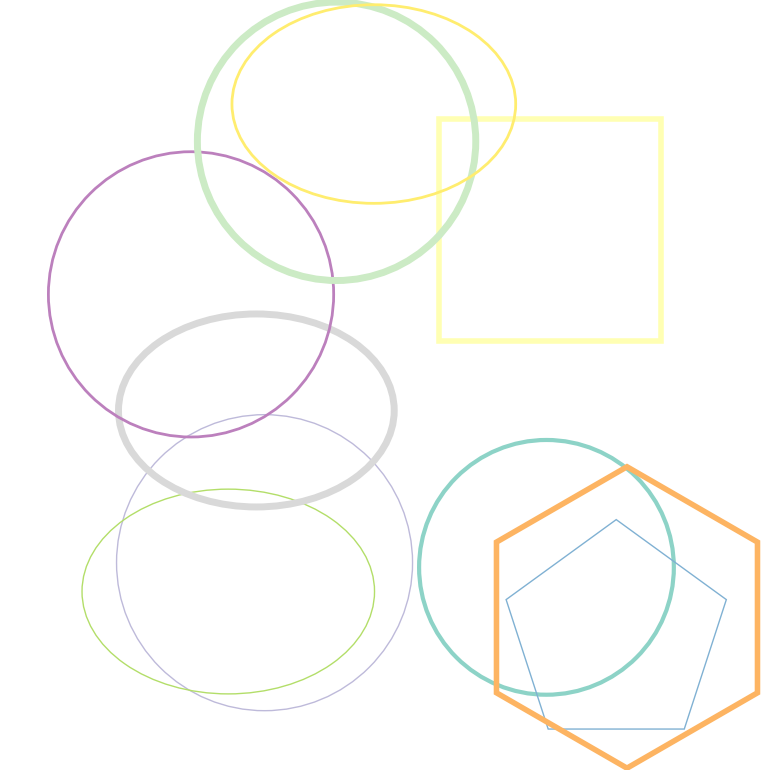[{"shape": "circle", "thickness": 1.5, "radius": 0.83, "center": [0.71, 0.263]}, {"shape": "square", "thickness": 2, "radius": 0.72, "center": [0.714, 0.702]}, {"shape": "circle", "thickness": 0.5, "radius": 0.96, "center": [0.344, 0.269]}, {"shape": "pentagon", "thickness": 0.5, "radius": 0.75, "center": [0.8, 0.175]}, {"shape": "hexagon", "thickness": 2, "radius": 0.98, "center": [0.814, 0.198]}, {"shape": "oval", "thickness": 0.5, "radius": 0.95, "center": [0.296, 0.232]}, {"shape": "oval", "thickness": 2.5, "radius": 0.9, "center": [0.333, 0.467]}, {"shape": "circle", "thickness": 1, "radius": 0.93, "center": [0.248, 0.618]}, {"shape": "circle", "thickness": 2.5, "radius": 0.9, "center": [0.437, 0.816]}, {"shape": "oval", "thickness": 1, "radius": 0.92, "center": [0.485, 0.865]}]